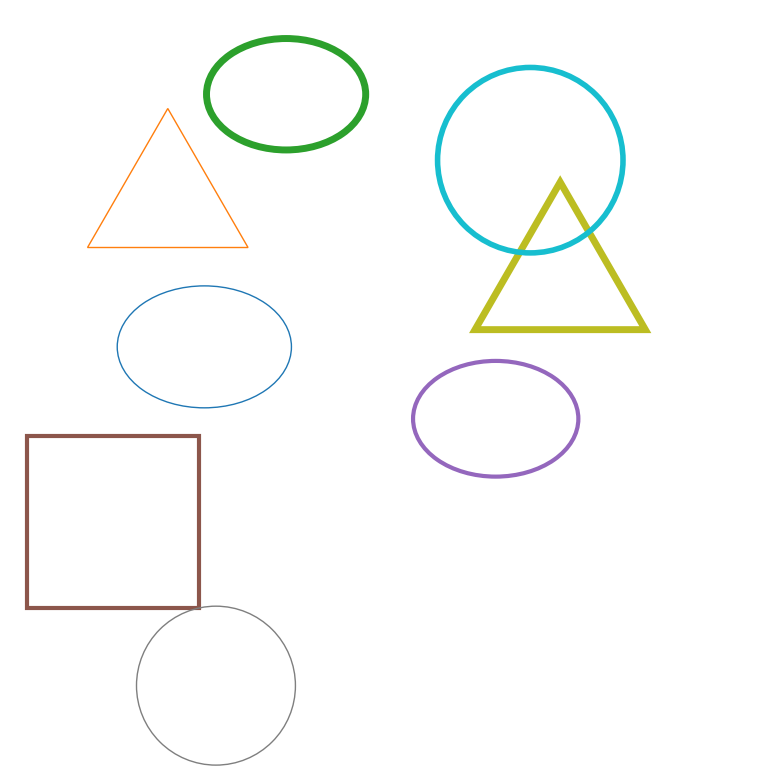[{"shape": "oval", "thickness": 0.5, "radius": 0.57, "center": [0.265, 0.55]}, {"shape": "triangle", "thickness": 0.5, "radius": 0.6, "center": [0.218, 0.739]}, {"shape": "oval", "thickness": 2.5, "radius": 0.52, "center": [0.372, 0.878]}, {"shape": "oval", "thickness": 1.5, "radius": 0.54, "center": [0.644, 0.456]}, {"shape": "square", "thickness": 1.5, "radius": 0.56, "center": [0.147, 0.322]}, {"shape": "circle", "thickness": 0.5, "radius": 0.52, "center": [0.28, 0.11]}, {"shape": "triangle", "thickness": 2.5, "radius": 0.64, "center": [0.728, 0.636]}, {"shape": "circle", "thickness": 2, "radius": 0.6, "center": [0.689, 0.792]}]